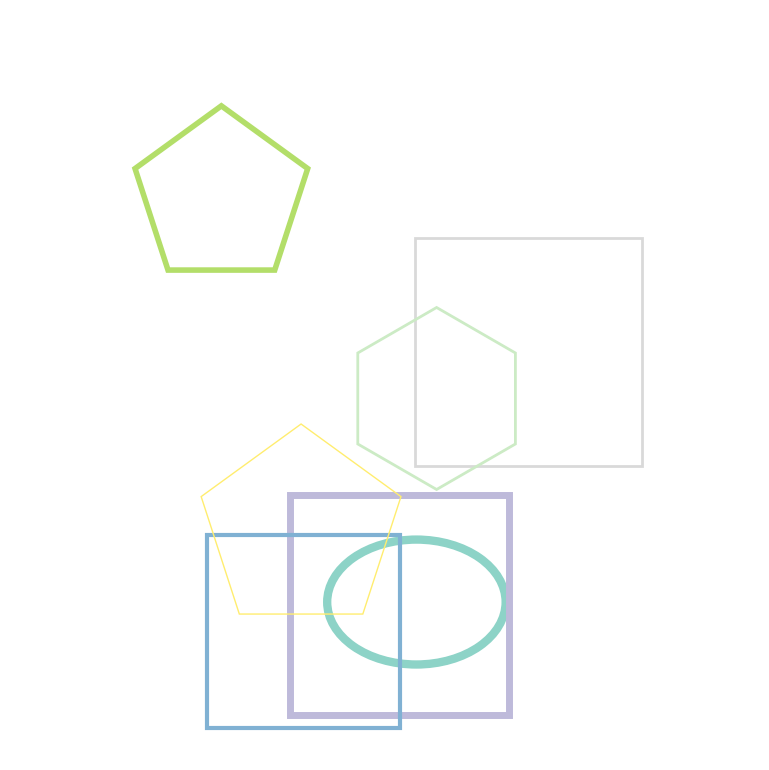[{"shape": "oval", "thickness": 3, "radius": 0.58, "center": [0.541, 0.218]}, {"shape": "square", "thickness": 2.5, "radius": 0.71, "center": [0.519, 0.214]}, {"shape": "square", "thickness": 1.5, "radius": 0.63, "center": [0.394, 0.18]}, {"shape": "pentagon", "thickness": 2, "radius": 0.59, "center": [0.287, 0.745]}, {"shape": "square", "thickness": 1, "radius": 0.74, "center": [0.686, 0.543]}, {"shape": "hexagon", "thickness": 1, "radius": 0.59, "center": [0.567, 0.482]}, {"shape": "pentagon", "thickness": 0.5, "radius": 0.68, "center": [0.391, 0.313]}]